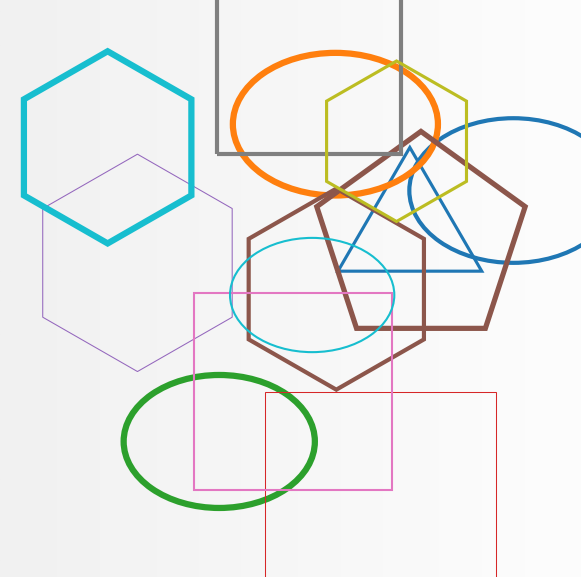[{"shape": "triangle", "thickness": 1.5, "radius": 0.71, "center": [0.705, 0.601]}, {"shape": "oval", "thickness": 2, "radius": 0.89, "center": [0.883, 0.669]}, {"shape": "oval", "thickness": 3, "radius": 0.88, "center": [0.577, 0.784]}, {"shape": "oval", "thickness": 3, "radius": 0.82, "center": [0.377, 0.235]}, {"shape": "square", "thickness": 0.5, "radius": 0.99, "center": [0.654, 0.122]}, {"shape": "hexagon", "thickness": 0.5, "radius": 0.94, "center": [0.236, 0.544]}, {"shape": "hexagon", "thickness": 2, "radius": 0.87, "center": [0.579, 0.498]}, {"shape": "pentagon", "thickness": 2.5, "radius": 0.94, "center": [0.724, 0.583]}, {"shape": "square", "thickness": 1, "radius": 0.85, "center": [0.504, 0.321]}, {"shape": "square", "thickness": 2, "radius": 0.79, "center": [0.532, 0.89]}, {"shape": "hexagon", "thickness": 1.5, "radius": 0.69, "center": [0.682, 0.755]}, {"shape": "hexagon", "thickness": 3, "radius": 0.83, "center": [0.185, 0.744]}, {"shape": "oval", "thickness": 1, "radius": 0.71, "center": [0.537, 0.488]}]